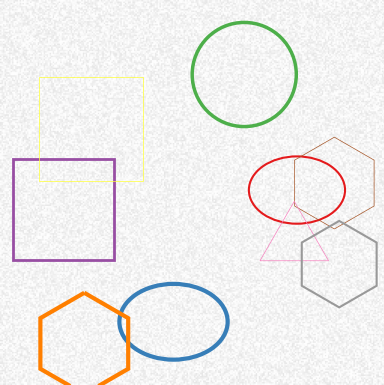[{"shape": "oval", "thickness": 1.5, "radius": 0.62, "center": [0.771, 0.506]}, {"shape": "oval", "thickness": 3, "radius": 0.7, "center": [0.451, 0.164]}, {"shape": "circle", "thickness": 2.5, "radius": 0.68, "center": [0.634, 0.806]}, {"shape": "square", "thickness": 2, "radius": 0.66, "center": [0.165, 0.455]}, {"shape": "hexagon", "thickness": 3, "radius": 0.66, "center": [0.219, 0.108]}, {"shape": "square", "thickness": 0.5, "radius": 0.68, "center": [0.236, 0.665]}, {"shape": "hexagon", "thickness": 0.5, "radius": 0.6, "center": [0.868, 0.525]}, {"shape": "triangle", "thickness": 0.5, "radius": 0.51, "center": [0.764, 0.374]}, {"shape": "hexagon", "thickness": 1.5, "radius": 0.56, "center": [0.881, 0.314]}]